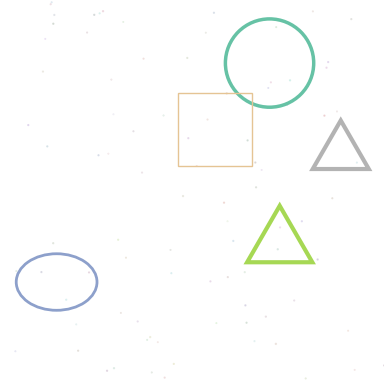[{"shape": "circle", "thickness": 2.5, "radius": 0.57, "center": [0.7, 0.836]}, {"shape": "oval", "thickness": 2, "radius": 0.52, "center": [0.147, 0.267]}, {"shape": "triangle", "thickness": 3, "radius": 0.49, "center": [0.727, 0.368]}, {"shape": "square", "thickness": 1, "radius": 0.48, "center": [0.558, 0.663]}, {"shape": "triangle", "thickness": 3, "radius": 0.42, "center": [0.885, 0.603]}]